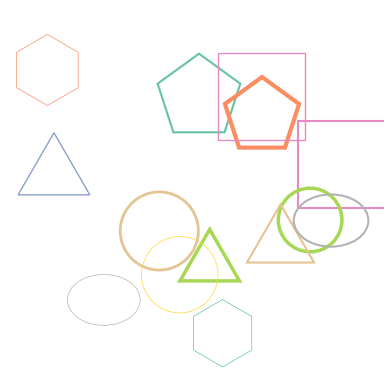[{"shape": "pentagon", "thickness": 1.5, "radius": 0.56, "center": [0.517, 0.748]}, {"shape": "hexagon", "thickness": 0.5, "radius": 0.44, "center": [0.578, 0.134]}, {"shape": "hexagon", "thickness": 0.5, "radius": 0.46, "center": [0.123, 0.818]}, {"shape": "pentagon", "thickness": 3, "radius": 0.51, "center": [0.681, 0.699]}, {"shape": "triangle", "thickness": 1, "radius": 0.54, "center": [0.14, 0.548]}, {"shape": "square", "thickness": 1.5, "radius": 0.57, "center": [0.888, 0.572]}, {"shape": "square", "thickness": 1, "radius": 0.57, "center": [0.679, 0.749]}, {"shape": "triangle", "thickness": 2.5, "radius": 0.45, "center": [0.545, 0.315]}, {"shape": "circle", "thickness": 2.5, "radius": 0.41, "center": [0.806, 0.429]}, {"shape": "circle", "thickness": 0.5, "radius": 0.5, "center": [0.467, 0.286]}, {"shape": "circle", "thickness": 2, "radius": 0.51, "center": [0.414, 0.4]}, {"shape": "triangle", "thickness": 1.5, "radius": 0.5, "center": [0.729, 0.368]}, {"shape": "oval", "thickness": 0.5, "radius": 0.47, "center": [0.27, 0.221]}, {"shape": "oval", "thickness": 1.5, "radius": 0.48, "center": [0.86, 0.427]}]